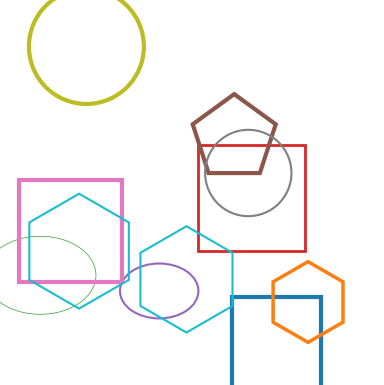[{"shape": "square", "thickness": 3, "radius": 0.58, "center": [0.718, 0.111]}, {"shape": "hexagon", "thickness": 2.5, "radius": 0.52, "center": [0.8, 0.216]}, {"shape": "oval", "thickness": 0.5, "radius": 0.72, "center": [0.104, 0.285]}, {"shape": "square", "thickness": 2, "radius": 0.69, "center": [0.654, 0.486]}, {"shape": "oval", "thickness": 1.5, "radius": 0.51, "center": [0.413, 0.244]}, {"shape": "pentagon", "thickness": 3, "radius": 0.57, "center": [0.608, 0.642]}, {"shape": "square", "thickness": 3, "radius": 0.67, "center": [0.184, 0.4]}, {"shape": "circle", "thickness": 1.5, "radius": 0.56, "center": [0.645, 0.551]}, {"shape": "circle", "thickness": 3, "radius": 0.75, "center": [0.224, 0.879]}, {"shape": "hexagon", "thickness": 1.5, "radius": 0.69, "center": [0.484, 0.274]}, {"shape": "hexagon", "thickness": 1.5, "radius": 0.75, "center": [0.205, 0.348]}]